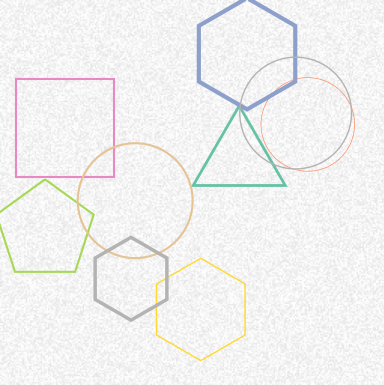[{"shape": "triangle", "thickness": 2, "radius": 0.69, "center": [0.621, 0.587]}, {"shape": "circle", "thickness": 0.5, "radius": 0.61, "center": [0.799, 0.677]}, {"shape": "hexagon", "thickness": 3, "radius": 0.72, "center": [0.642, 0.86]}, {"shape": "square", "thickness": 1.5, "radius": 0.63, "center": [0.168, 0.667]}, {"shape": "pentagon", "thickness": 1.5, "radius": 0.66, "center": [0.117, 0.401]}, {"shape": "hexagon", "thickness": 1, "radius": 0.66, "center": [0.521, 0.196]}, {"shape": "circle", "thickness": 1.5, "radius": 0.75, "center": [0.351, 0.479]}, {"shape": "hexagon", "thickness": 2.5, "radius": 0.54, "center": [0.34, 0.276]}, {"shape": "circle", "thickness": 1, "radius": 0.73, "center": [0.768, 0.706]}]